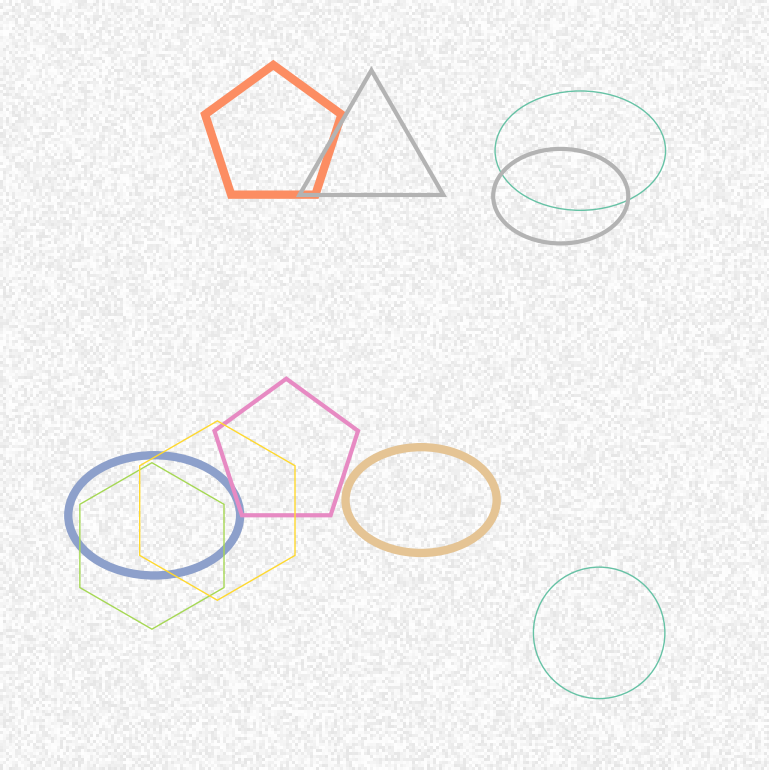[{"shape": "circle", "thickness": 0.5, "radius": 0.43, "center": [0.778, 0.178]}, {"shape": "oval", "thickness": 0.5, "radius": 0.55, "center": [0.754, 0.804]}, {"shape": "pentagon", "thickness": 3, "radius": 0.47, "center": [0.355, 0.823]}, {"shape": "oval", "thickness": 3, "radius": 0.56, "center": [0.2, 0.331]}, {"shape": "pentagon", "thickness": 1.5, "radius": 0.49, "center": [0.372, 0.41]}, {"shape": "hexagon", "thickness": 0.5, "radius": 0.54, "center": [0.197, 0.291]}, {"shape": "hexagon", "thickness": 0.5, "radius": 0.58, "center": [0.282, 0.337]}, {"shape": "oval", "thickness": 3, "radius": 0.49, "center": [0.547, 0.351]}, {"shape": "oval", "thickness": 1.5, "radius": 0.44, "center": [0.728, 0.745]}, {"shape": "triangle", "thickness": 1.5, "radius": 0.54, "center": [0.482, 0.801]}]